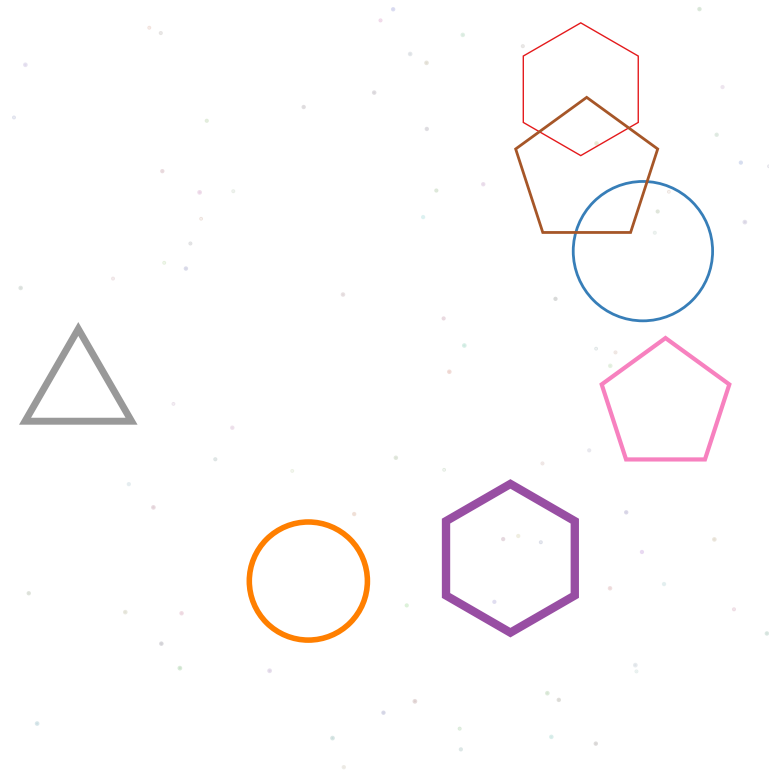[{"shape": "hexagon", "thickness": 0.5, "radius": 0.43, "center": [0.754, 0.884]}, {"shape": "circle", "thickness": 1, "radius": 0.45, "center": [0.835, 0.674]}, {"shape": "hexagon", "thickness": 3, "radius": 0.48, "center": [0.663, 0.275]}, {"shape": "circle", "thickness": 2, "radius": 0.38, "center": [0.4, 0.245]}, {"shape": "pentagon", "thickness": 1, "radius": 0.48, "center": [0.762, 0.777]}, {"shape": "pentagon", "thickness": 1.5, "radius": 0.44, "center": [0.864, 0.474]}, {"shape": "triangle", "thickness": 2.5, "radius": 0.4, "center": [0.102, 0.493]}]